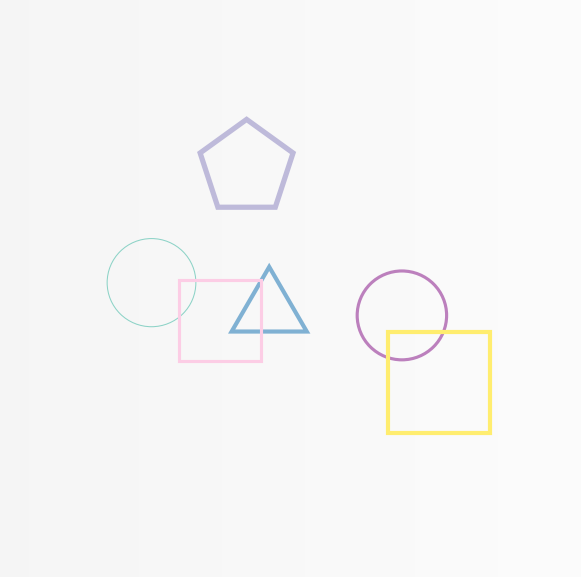[{"shape": "circle", "thickness": 0.5, "radius": 0.38, "center": [0.261, 0.51]}, {"shape": "pentagon", "thickness": 2.5, "radius": 0.42, "center": [0.424, 0.708]}, {"shape": "triangle", "thickness": 2, "radius": 0.37, "center": [0.463, 0.462]}, {"shape": "square", "thickness": 1.5, "radius": 0.35, "center": [0.378, 0.445]}, {"shape": "circle", "thickness": 1.5, "radius": 0.38, "center": [0.691, 0.453]}, {"shape": "square", "thickness": 2, "radius": 0.44, "center": [0.755, 0.337]}]